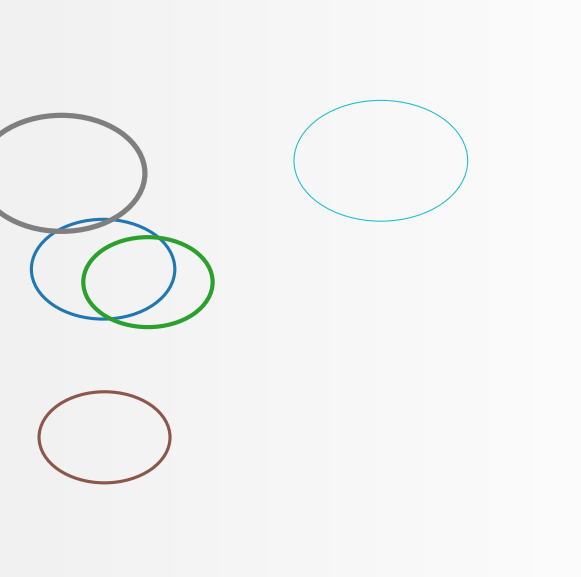[{"shape": "oval", "thickness": 1.5, "radius": 0.62, "center": [0.177, 0.533]}, {"shape": "oval", "thickness": 2, "radius": 0.56, "center": [0.255, 0.511]}, {"shape": "oval", "thickness": 1.5, "radius": 0.56, "center": [0.18, 0.242]}, {"shape": "oval", "thickness": 2.5, "radius": 0.72, "center": [0.106, 0.699]}, {"shape": "oval", "thickness": 0.5, "radius": 0.75, "center": [0.655, 0.721]}]